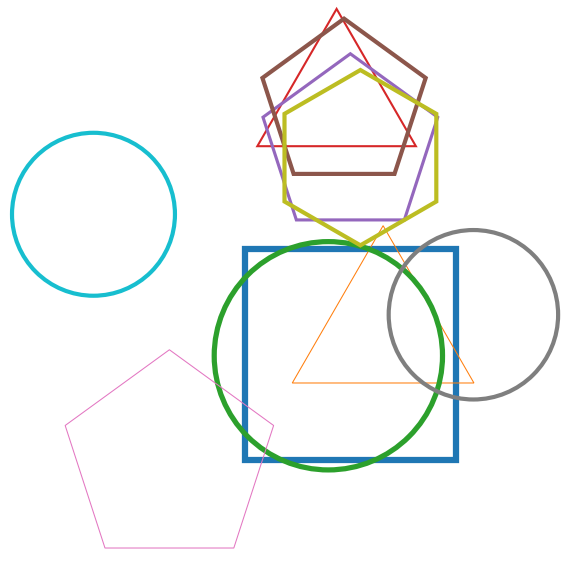[{"shape": "square", "thickness": 3, "radius": 0.91, "center": [0.606, 0.385]}, {"shape": "triangle", "thickness": 0.5, "radius": 0.91, "center": [0.663, 0.427]}, {"shape": "circle", "thickness": 2.5, "radius": 0.99, "center": [0.569, 0.383]}, {"shape": "triangle", "thickness": 1, "radius": 0.79, "center": [0.583, 0.825]}, {"shape": "pentagon", "thickness": 1.5, "radius": 0.8, "center": [0.607, 0.747]}, {"shape": "pentagon", "thickness": 2, "radius": 0.74, "center": [0.596, 0.818]}, {"shape": "pentagon", "thickness": 0.5, "radius": 0.95, "center": [0.293, 0.204]}, {"shape": "circle", "thickness": 2, "radius": 0.73, "center": [0.82, 0.454]}, {"shape": "hexagon", "thickness": 2, "radius": 0.76, "center": [0.624, 0.726]}, {"shape": "circle", "thickness": 2, "radius": 0.71, "center": [0.162, 0.628]}]